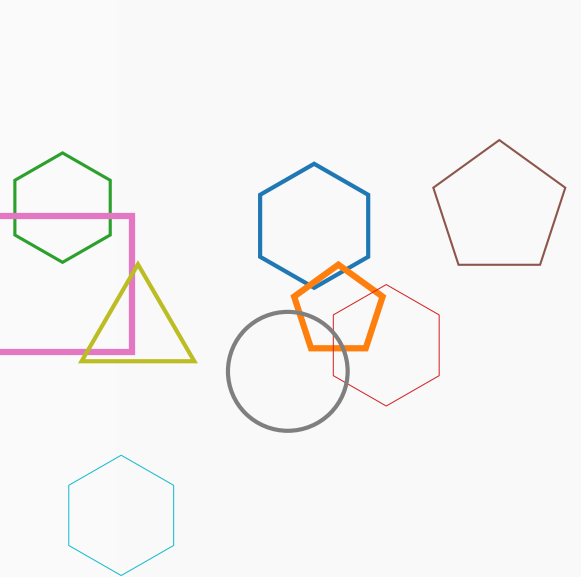[{"shape": "hexagon", "thickness": 2, "radius": 0.54, "center": [0.54, 0.608]}, {"shape": "pentagon", "thickness": 3, "radius": 0.4, "center": [0.582, 0.461]}, {"shape": "hexagon", "thickness": 1.5, "radius": 0.47, "center": [0.108, 0.64]}, {"shape": "hexagon", "thickness": 0.5, "radius": 0.53, "center": [0.665, 0.401]}, {"shape": "pentagon", "thickness": 1, "radius": 0.6, "center": [0.859, 0.637]}, {"shape": "square", "thickness": 3, "radius": 0.59, "center": [0.109, 0.507]}, {"shape": "circle", "thickness": 2, "radius": 0.51, "center": [0.495, 0.356]}, {"shape": "triangle", "thickness": 2, "radius": 0.56, "center": [0.237, 0.43]}, {"shape": "hexagon", "thickness": 0.5, "radius": 0.52, "center": [0.209, 0.107]}]